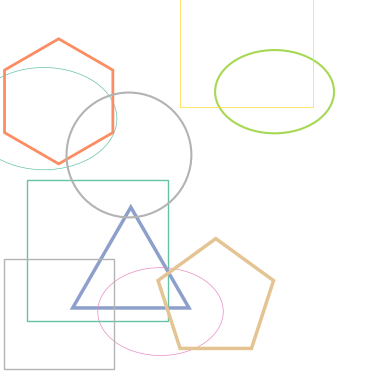[{"shape": "oval", "thickness": 0.5, "radius": 0.95, "center": [0.114, 0.692]}, {"shape": "square", "thickness": 1, "radius": 0.91, "center": [0.254, 0.35]}, {"shape": "hexagon", "thickness": 2, "radius": 0.81, "center": [0.152, 0.737]}, {"shape": "triangle", "thickness": 2.5, "radius": 0.87, "center": [0.34, 0.287]}, {"shape": "oval", "thickness": 0.5, "radius": 0.82, "center": [0.417, 0.191]}, {"shape": "oval", "thickness": 1.5, "radius": 0.77, "center": [0.713, 0.762]}, {"shape": "square", "thickness": 0.5, "radius": 0.86, "center": [0.639, 0.894]}, {"shape": "pentagon", "thickness": 2.5, "radius": 0.79, "center": [0.56, 0.223]}, {"shape": "square", "thickness": 1, "radius": 0.72, "center": [0.152, 0.185]}, {"shape": "circle", "thickness": 1.5, "radius": 0.81, "center": [0.335, 0.597]}]